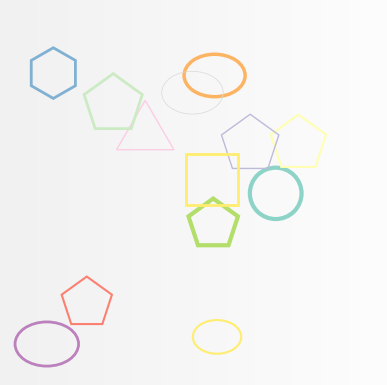[{"shape": "circle", "thickness": 3, "radius": 0.33, "center": [0.711, 0.498]}, {"shape": "pentagon", "thickness": 1.5, "radius": 0.38, "center": [0.77, 0.627]}, {"shape": "pentagon", "thickness": 1, "radius": 0.39, "center": [0.646, 0.625]}, {"shape": "pentagon", "thickness": 1.5, "radius": 0.34, "center": [0.224, 0.213]}, {"shape": "hexagon", "thickness": 2, "radius": 0.33, "center": [0.138, 0.81]}, {"shape": "oval", "thickness": 2.5, "radius": 0.39, "center": [0.554, 0.804]}, {"shape": "pentagon", "thickness": 3, "radius": 0.34, "center": [0.55, 0.417]}, {"shape": "triangle", "thickness": 1, "radius": 0.43, "center": [0.375, 0.654]}, {"shape": "oval", "thickness": 0.5, "radius": 0.4, "center": [0.497, 0.759]}, {"shape": "oval", "thickness": 2, "radius": 0.41, "center": [0.121, 0.106]}, {"shape": "pentagon", "thickness": 2, "radius": 0.39, "center": [0.292, 0.73]}, {"shape": "oval", "thickness": 1.5, "radius": 0.31, "center": [0.56, 0.125]}, {"shape": "square", "thickness": 2, "radius": 0.34, "center": [0.547, 0.534]}]